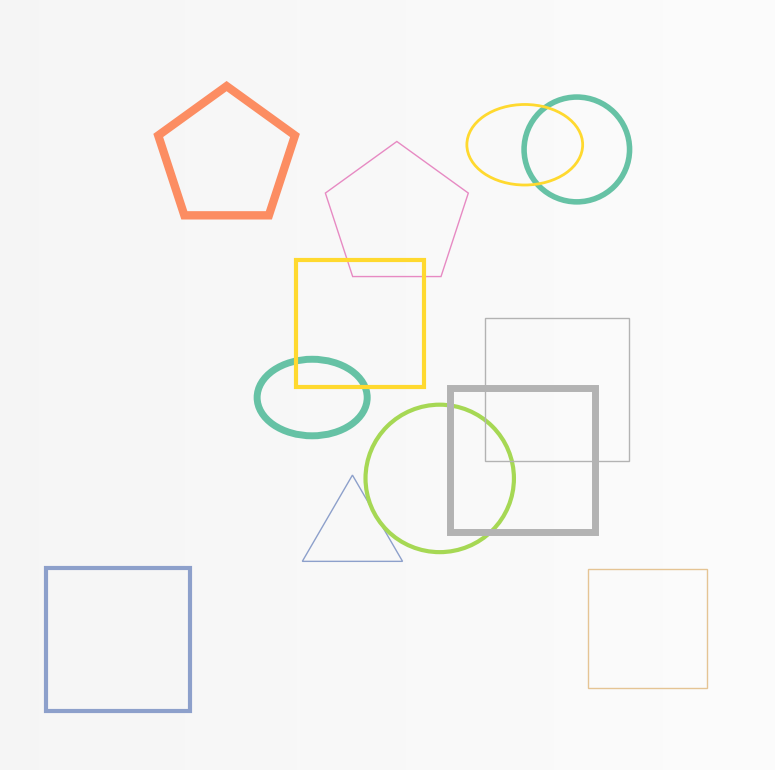[{"shape": "circle", "thickness": 2, "radius": 0.34, "center": [0.744, 0.806]}, {"shape": "oval", "thickness": 2.5, "radius": 0.36, "center": [0.403, 0.484]}, {"shape": "pentagon", "thickness": 3, "radius": 0.46, "center": [0.292, 0.795]}, {"shape": "square", "thickness": 1.5, "radius": 0.47, "center": [0.152, 0.17]}, {"shape": "triangle", "thickness": 0.5, "radius": 0.37, "center": [0.455, 0.308]}, {"shape": "pentagon", "thickness": 0.5, "radius": 0.48, "center": [0.512, 0.719]}, {"shape": "circle", "thickness": 1.5, "radius": 0.48, "center": [0.567, 0.379]}, {"shape": "square", "thickness": 1.5, "radius": 0.41, "center": [0.465, 0.58]}, {"shape": "oval", "thickness": 1, "radius": 0.37, "center": [0.677, 0.812]}, {"shape": "square", "thickness": 0.5, "radius": 0.38, "center": [0.835, 0.184]}, {"shape": "square", "thickness": 2.5, "radius": 0.47, "center": [0.674, 0.403]}, {"shape": "square", "thickness": 0.5, "radius": 0.46, "center": [0.719, 0.494]}]